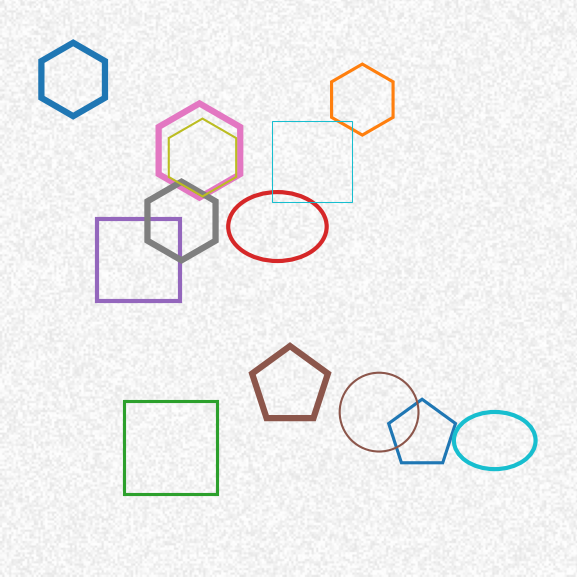[{"shape": "pentagon", "thickness": 1.5, "radius": 0.3, "center": [0.731, 0.247]}, {"shape": "hexagon", "thickness": 3, "radius": 0.32, "center": [0.127, 0.862]}, {"shape": "hexagon", "thickness": 1.5, "radius": 0.31, "center": [0.627, 0.827]}, {"shape": "square", "thickness": 1.5, "radius": 0.4, "center": [0.296, 0.225]}, {"shape": "oval", "thickness": 2, "radius": 0.43, "center": [0.48, 0.607]}, {"shape": "square", "thickness": 2, "radius": 0.36, "center": [0.24, 0.549]}, {"shape": "circle", "thickness": 1, "radius": 0.34, "center": [0.656, 0.286]}, {"shape": "pentagon", "thickness": 3, "radius": 0.35, "center": [0.502, 0.331]}, {"shape": "hexagon", "thickness": 3, "radius": 0.41, "center": [0.345, 0.738]}, {"shape": "hexagon", "thickness": 3, "radius": 0.34, "center": [0.314, 0.616]}, {"shape": "hexagon", "thickness": 1, "radius": 0.34, "center": [0.351, 0.726]}, {"shape": "oval", "thickness": 2, "radius": 0.35, "center": [0.857, 0.236]}, {"shape": "square", "thickness": 0.5, "radius": 0.35, "center": [0.54, 0.719]}]